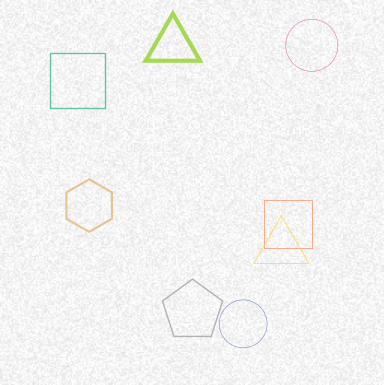[{"shape": "square", "thickness": 1, "radius": 0.35, "center": [0.201, 0.79]}, {"shape": "square", "thickness": 0.5, "radius": 0.31, "center": [0.749, 0.417]}, {"shape": "circle", "thickness": 0.5, "radius": 0.31, "center": [0.632, 0.159]}, {"shape": "circle", "thickness": 0.5, "radius": 0.34, "center": [0.81, 0.882]}, {"shape": "triangle", "thickness": 3, "radius": 0.41, "center": [0.449, 0.883]}, {"shape": "triangle", "thickness": 0.5, "radius": 0.41, "center": [0.731, 0.357]}, {"shape": "hexagon", "thickness": 1.5, "radius": 0.34, "center": [0.232, 0.466]}, {"shape": "pentagon", "thickness": 1, "radius": 0.41, "center": [0.5, 0.193]}]